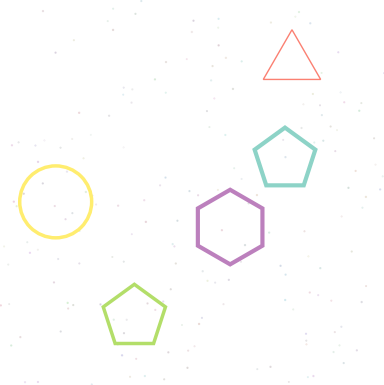[{"shape": "pentagon", "thickness": 3, "radius": 0.41, "center": [0.74, 0.586]}, {"shape": "triangle", "thickness": 1, "radius": 0.43, "center": [0.758, 0.837]}, {"shape": "pentagon", "thickness": 2.5, "radius": 0.42, "center": [0.349, 0.177]}, {"shape": "hexagon", "thickness": 3, "radius": 0.48, "center": [0.598, 0.41]}, {"shape": "circle", "thickness": 2.5, "radius": 0.47, "center": [0.145, 0.476]}]